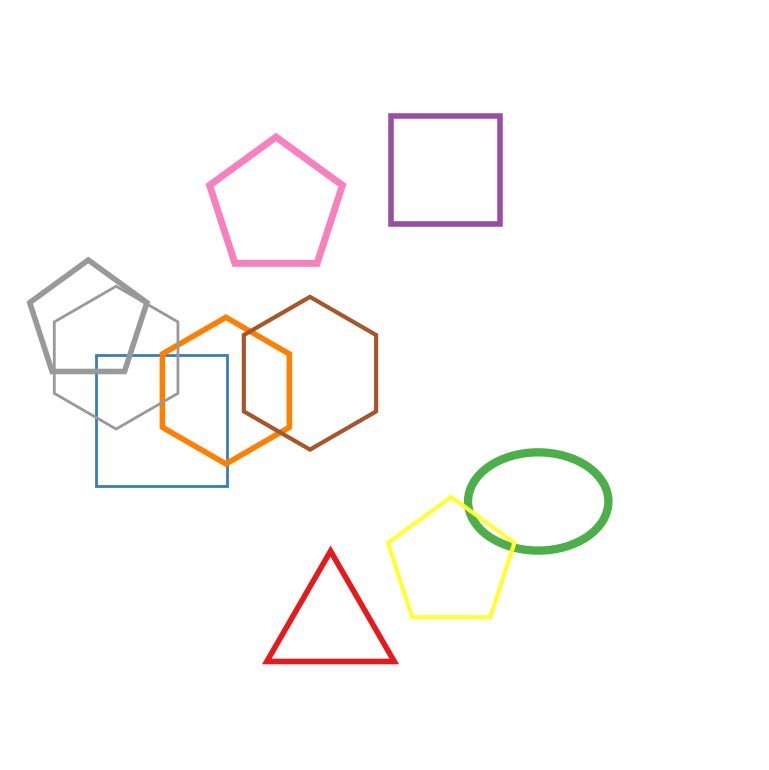[{"shape": "triangle", "thickness": 2, "radius": 0.48, "center": [0.429, 0.189]}, {"shape": "square", "thickness": 1, "radius": 0.43, "center": [0.21, 0.454]}, {"shape": "oval", "thickness": 3, "radius": 0.46, "center": [0.699, 0.349]}, {"shape": "square", "thickness": 2, "radius": 0.35, "center": [0.579, 0.779]}, {"shape": "hexagon", "thickness": 2, "radius": 0.48, "center": [0.293, 0.493]}, {"shape": "pentagon", "thickness": 1.5, "radius": 0.43, "center": [0.586, 0.268]}, {"shape": "hexagon", "thickness": 1.5, "radius": 0.5, "center": [0.403, 0.515]}, {"shape": "pentagon", "thickness": 2.5, "radius": 0.45, "center": [0.358, 0.731]}, {"shape": "pentagon", "thickness": 2, "radius": 0.4, "center": [0.115, 0.582]}, {"shape": "hexagon", "thickness": 1, "radius": 0.46, "center": [0.151, 0.536]}]